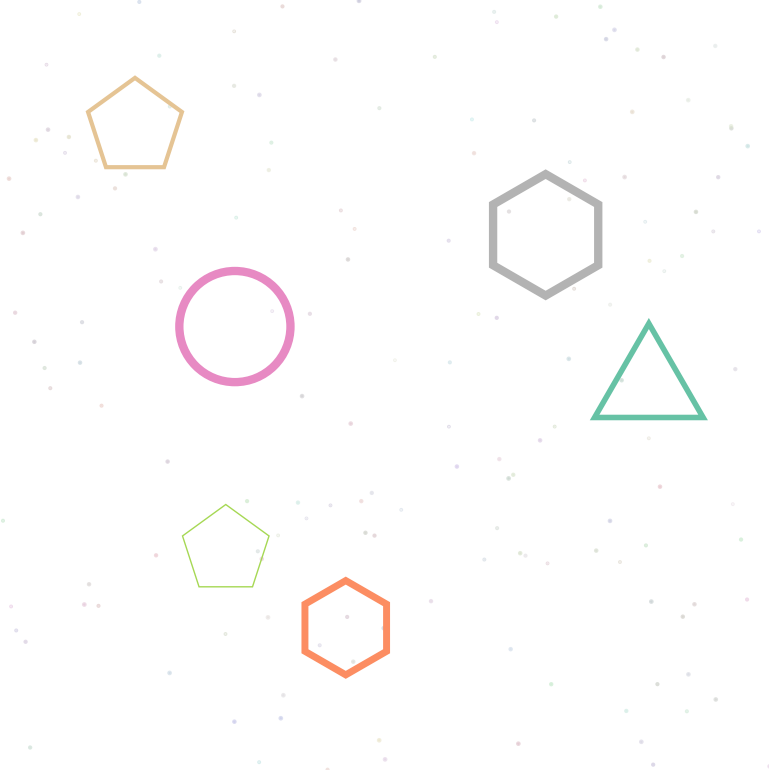[{"shape": "triangle", "thickness": 2, "radius": 0.41, "center": [0.843, 0.498]}, {"shape": "hexagon", "thickness": 2.5, "radius": 0.31, "center": [0.449, 0.185]}, {"shape": "circle", "thickness": 3, "radius": 0.36, "center": [0.305, 0.576]}, {"shape": "pentagon", "thickness": 0.5, "radius": 0.3, "center": [0.293, 0.286]}, {"shape": "pentagon", "thickness": 1.5, "radius": 0.32, "center": [0.175, 0.835]}, {"shape": "hexagon", "thickness": 3, "radius": 0.39, "center": [0.709, 0.695]}]